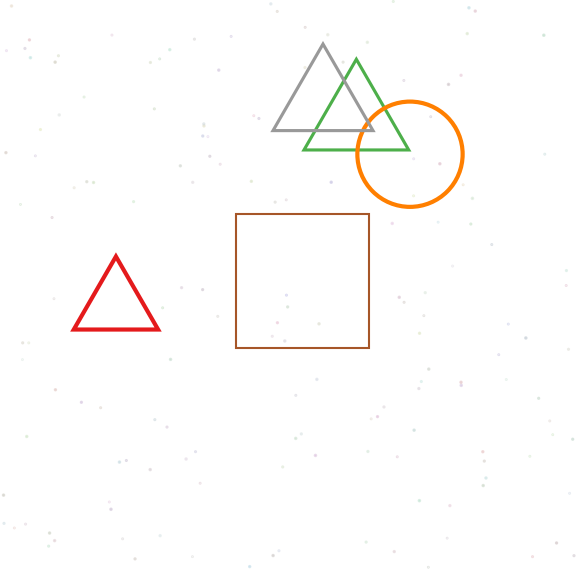[{"shape": "triangle", "thickness": 2, "radius": 0.42, "center": [0.201, 0.471]}, {"shape": "triangle", "thickness": 1.5, "radius": 0.52, "center": [0.617, 0.792]}, {"shape": "circle", "thickness": 2, "radius": 0.46, "center": [0.71, 0.732]}, {"shape": "square", "thickness": 1, "radius": 0.58, "center": [0.524, 0.513]}, {"shape": "triangle", "thickness": 1.5, "radius": 0.5, "center": [0.559, 0.823]}]